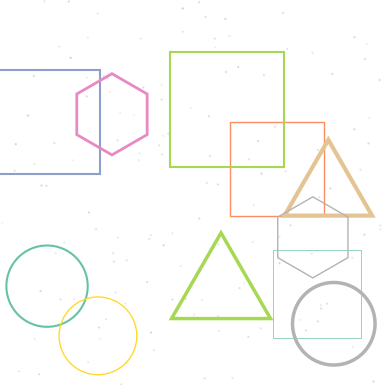[{"shape": "circle", "thickness": 1.5, "radius": 0.53, "center": [0.122, 0.257]}, {"shape": "square", "thickness": 0.5, "radius": 0.57, "center": [0.824, 0.237]}, {"shape": "square", "thickness": 1, "radius": 0.61, "center": [0.72, 0.56]}, {"shape": "square", "thickness": 1.5, "radius": 0.68, "center": [0.124, 0.683]}, {"shape": "hexagon", "thickness": 2, "radius": 0.53, "center": [0.291, 0.703]}, {"shape": "triangle", "thickness": 2.5, "radius": 0.74, "center": [0.574, 0.247]}, {"shape": "square", "thickness": 1.5, "radius": 0.74, "center": [0.589, 0.716]}, {"shape": "circle", "thickness": 1, "radius": 0.5, "center": [0.254, 0.128]}, {"shape": "triangle", "thickness": 3, "radius": 0.66, "center": [0.853, 0.506]}, {"shape": "circle", "thickness": 2.5, "radius": 0.54, "center": [0.867, 0.159]}, {"shape": "hexagon", "thickness": 1, "radius": 0.53, "center": [0.813, 0.384]}]